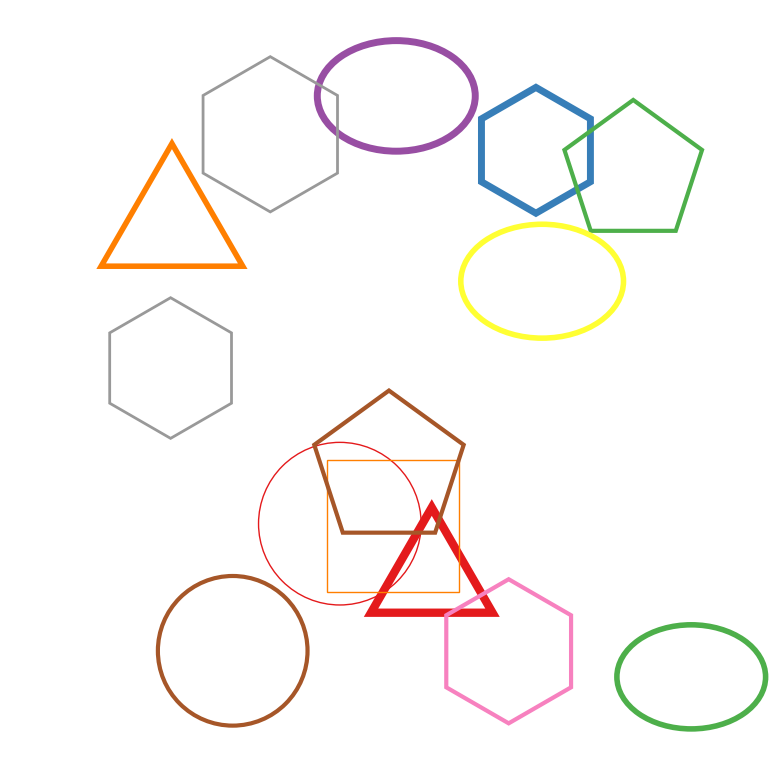[{"shape": "triangle", "thickness": 3, "radius": 0.46, "center": [0.561, 0.25]}, {"shape": "circle", "thickness": 0.5, "radius": 0.53, "center": [0.441, 0.32]}, {"shape": "hexagon", "thickness": 2.5, "radius": 0.41, "center": [0.696, 0.805]}, {"shape": "oval", "thickness": 2, "radius": 0.48, "center": [0.898, 0.121]}, {"shape": "pentagon", "thickness": 1.5, "radius": 0.47, "center": [0.822, 0.776]}, {"shape": "oval", "thickness": 2.5, "radius": 0.51, "center": [0.515, 0.875]}, {"shape": "triangle", "thickness": 2, "radius": 0.53, "center": [0.223, 0.707]}, {"shape": "square", "thickness": 0.5, "radius": 0.43, "center": [0.51, 0.317]}, {"shape": "oval", "thickness": 2, "radius": 0.53, "center": [0.704, 0.635]}, {"shape": "pentagon", "thickness": 1.5, "radius": 0.51, "center": [0.505, 0.391]}, {"shape": "circle", "thickness": 1.5, "radius": 0.49, "center": [0.302, 0.155]}, {"shape": "hexagon", "thickness": 1.5, "radius": 0.47, "center": [0.661, 0.154]}, {"shape": "hexagon", "thickness": 1, "radius": 0.46, "center": [0.222, 0.522]}, {"shape": "hexagon", "thickness": 1, "radius": 0.5, "center": [0.351, 0.826]}]